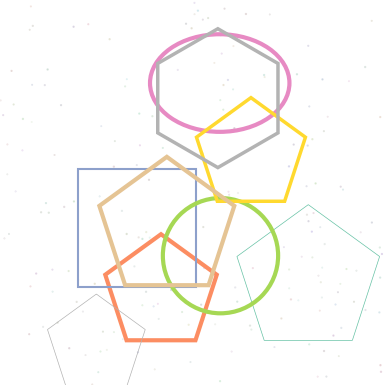[{"shape": "pentagon", "thickness": 0.5, "radius": 0.97, "center": [0.801, 0.274]}, {"shape": "pentagon", "thickness": 3, "radius": 0.76, "center": [0.418, 0.239]}, {"shape": "square", "thickness": 1.5, "radius": 0.77, "center": [0.355, 0.408]}, {"shape": "oval", "thickness": 3, "radius": 0.91, "center": [0.571, 0.784]}, {"shape": "circle", "thickness": 3, "radius": 0.75, "center": [0.573, 0.336]}, {"shape": "pentagon", "thickness": 2.5, "radius": 0.74, "center": [0.652, 0.598]}, {"shape": "pentagon", "thickness": 3, "radius": 0.92, "center": [0.433, 0.408]}, {"shape": "pentagon", "thickness": 0.5, "radius": 0.67, "center": [0.25, 0.103]}, {"shape": "hexagon", "thickness": 2.5, "radius": 0.9, "center": [0.566, 0.745]}]